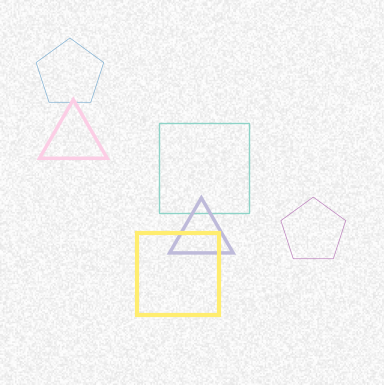[{"shape": "square", "thickness": 1, "radius": 0.58, "center": [0.529, 0.564]}, {"shape": "triangle", "thickness": 2.5, "radius": 0.48, "center": [0.523, 0.391]}, {"shape": "pentagon", "thickness": 0.5, "radius": 0.46, "center": [0.182, 0.809]}, {"shape": "triangle", "thickness": 2.5, "radius": 0.51, "center": [0.19, 0.64]}, {"shape": "pentagon", "thickness": 0.5, "radius": 0.44, "center": [0.814, 0.4]}, {"shape": "square", "thickness": 3, "radius": 0.53, "center": [0.462, 0.289]}]